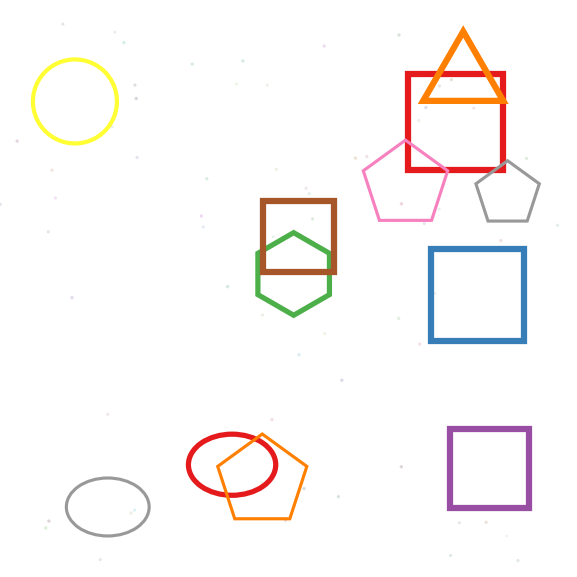[{"shape": "oval", "thickness": 2.5, "radius": 0.38, "center": [0.402, 0.194]}, {"shape": "square", "thickness": 3, "radius": 0.41, "center": [0.788, 0.788]}, {"shape": "square", "thickness": 3, "radius": 0.4, "center": [0.827, 0.489]}, {"shape": "hexagon", "thickness": 2.5, "radius": 0.36, "center": [0.509, 0.525]}, {"shape": "square", "thickness": 3, "radius": 0.34, "center": [0.847, 0.188]}, {"shape": "pentagon", "thickness": 1.5, "radius": 0.41, "center": [0.454, 0.166]}, {"shape": "triangle", "thickness": 3, "radius": 0.4, "center": [0.802, 0.864]}, {"shape": "circle", "thickness": 2, "radius": 0.36, "center": [0.13, 0.823]}, {"shape": "square", "thickness": 3, "radius": 0.31, "center": [0.517, 0.59]}, {"shape": "pentagon", "thickness": 1.5, "radius": 0.38, "center": [0.702, 0.68]}, {"shape": "pentagon", "thickness": 1.5, "radius": 0.29, "center": [0.879, 0.663]}, {"shape": "oval", "thickness": 1.5, "radius": 0.36, "center": [0.187, 0.121]}]